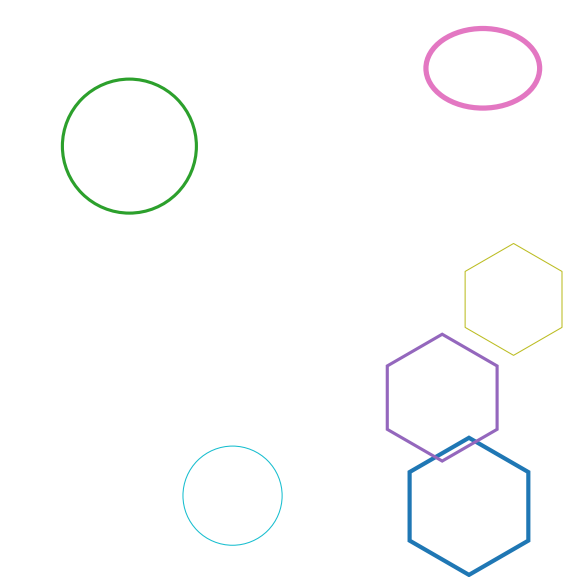[{"shape": "hexagon", "thickness": 2, "radius": 0.59, "center": [0.812, 0.122]}, {"shape": "circle", "thickness": 1.5, "radius": 0.58, "center": [0.224, 0.746]}, {"shape": "hexagon", "thickness": 1.5, "radius": 0.55, "center": [0.766, 0.311]}, {"shape": "oval", "thickness": 2.5, "radius": 0.49, "center": [0.836, 0.881]}, {"shape": "hexagon", "thickness": 0.5, "radius": 0.48, "center": [0.889, 0.481]}, {"shape": "circle", "thickness": 0.5, "radius": 0.43, "center": [0.403, 0.141]}]